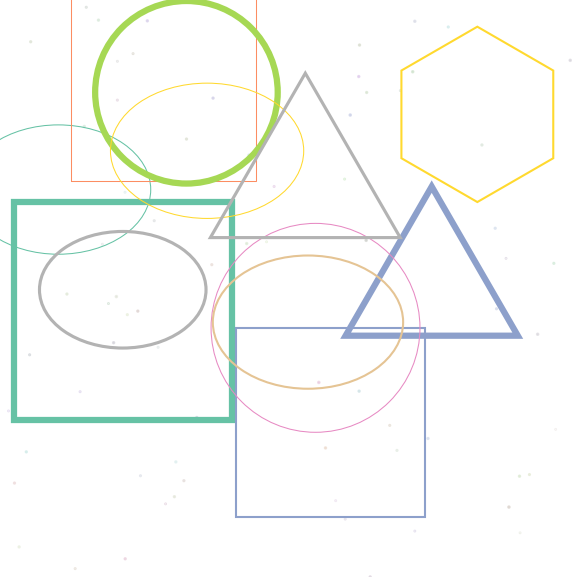[{"shape": "square", "thickness": 3, "radius": 0.94, "center": [0.213, 0.461]}, {"shape": "oval", "thickness": 0.5, "radius": 0.8, "center": [0.101, 0.671]}, {"shape": "square", "thickness": 0.5, "radius": 0.8, "center": [0.283, 0.845]}, {"shape": "square", "thickness": 1, "radius": 0.82, "center": [0.573, 0.268]}, {"shape": "triangle", "thickness": 3, "radius": 0.86, "center": [0.748, 0.504]}, {"shape": "circle", "thickness": 0.5, "radius": 0.9, "center": [0.546, 0.431]}, {"shape": "circle", "thickness": 3, "radius": 0.79, "center": [0.323, 0.839]}, {"shape": "hexagon", "thickness": 1, "radius": 0.76, "center": [0.827, 0.801]}, {"shape": "oval", "thickness": 0.5, "radius": 0.84, "center": [0.359, 0.738]}, {"shape": "oval", "thickness": 1, "radius": 0.82, "center": [0.533, 0.441]}, {"shape": "oval", "thickness": 1.5, "radius": 0.72, "center": [0.213, 0.497]}, {"shape": "triangle", "thickness": 1.5, "radius": 0.95, "center": [0.529, 0.683]}]